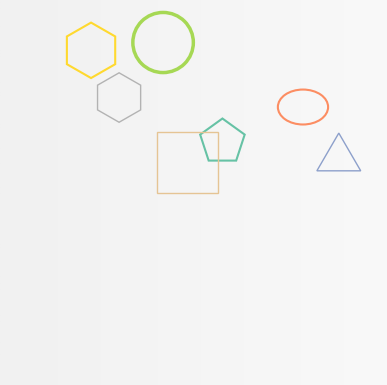[{"shape": "pentagon", "thickness": 1.5, "radius": 0.3, "center": [0.574, 0.632]}, {"shape": "oval", "thickness": 1.5, "radius": 0.32, "center": [0.782, 0.722]}, {"shape": "triangle", "thickness": 1, "radius": 0.33, "center": [0.874, 0.589]}, {"shape": "circle", "thickness": 2.5, "radius": 0.39, "center": [0.421, 0.89]}, {"shape": "hexagon", "thickness": 1.5, "radius": 0.36, "center": [0.235, 0.869]}, {"shape": "square", "thickness": 1, "radius": 0.4, "center": [0.485, 0.579]}, {"shape": "hexagon", "thickness": 1, "radius": 0.32, "center": [0.307, 0.747]}]